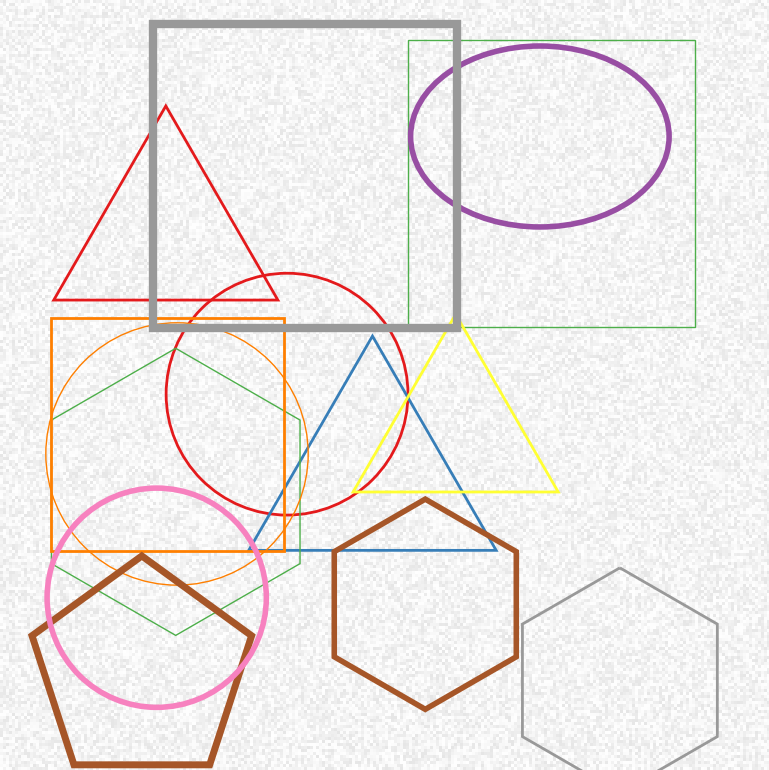[{"shape": "circle", "thickness": 1, "radius": 0.79, "center": [0.373, 0.488]}, {"shape": "triangle", "thickness": 1, "radius": 0.84, "center": [0.215, 0.694]}, {"shape": "triangle", "thickness": 1, "radius": 0.93, "center": [0.484, 0.378]}, {"shape": "square", "thickness": 0.5, "radius": 0.93, "center": [0.716, 0.762]}, {"shape": "hexagon", "thickness": 0.5, "radius": 0.93, "center": [0.228, 0.361]}, {"shape": "oval", "thickness": 2, "radius": 0.84, "center": [0.701, 0.823]}, {"shape": "square", "thickness": 1, "radius": 0.76, "center": [0.217, 0.436]}, {"shape": "circle", "thickness": 0.5, "radius": 0.85, "center": [0.23, 0.41]}, {"shape": "triangle", "thickness": 1, "radius": 0.77, "center": [0.592, 0.438]}, {"shape": "pentagon", "thickness": 2.5, "radius": 0.75, "center": [0.184, 0.128]}, {"shape": "hexagon", "thickness": 2, "radius": 0.68, "center": [0.552, 0.215]}, {"shape": "circle", "thickness": 2, "radius": 0.71, "center": [0.204, 0.224]}, {"shape": "hexagon", "thickness": 1, "radius": 0.73, "center": [0.805, 0.116]}, {"shape": "square", "thickness": 3, "radius": 0.99, "center": [0.396, 0.771]}]